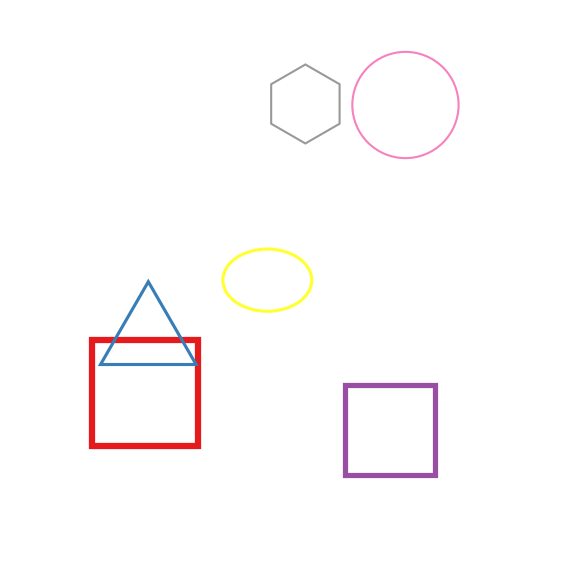[{"shape": "square", "thickness": 3, "radius": 0.46, "center": [0.25, 0.318]}, {"shape": "triangle", "thickness": 1.5, "radius": 0.48, "center": [0.257, 0.416]}, {"shape": "square", "thickness": 2.5, "radius": 0.39, "center": [0.675, 0.254]}, {"shape": "oval", "thickness": 1.5, "radius": 0.38, "center": [0.463, 0.514]}, {"shape": "circle", "thickness": 1, "radius": 0.46, "center": [0.702, 0.817]}, {"shape": "hexagon", "thickness": 1, "radius": 0.34, "center": [0.529, 0.819]}]